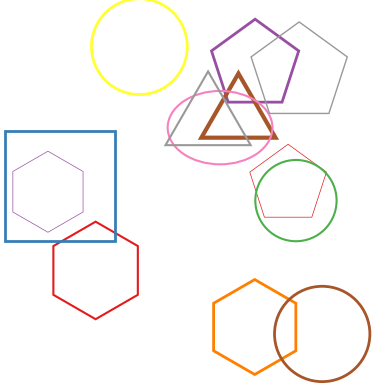[{"shape": "hexagon", "thickness": 1.5, "radius": 0.63, "center": [0.248, 0.298]}, {"shape": "pentagon", "thickness": 0.5, "radius": 0.52, "center": [0.748, 0.521]}, {"shape": "square", "thickness": 2, "radius": 0.72, "center": [0.155, 0.516]}, {"shape": "circle", "thickness": 1.5, "radius": 0.53, "center": [0.769, 0.479]}, {"shape": "pentagon", "thickness": 2, "radius": 0.6, "center": [0.663, 0.831]}, {"shape": "hexagon", "thickness": 0.5, "radius": 0.53, "center": [0.125, 0.502]}, {"shape": "hexagon", "thickness": 2, "radius": 0.62, "center": [0.662, 0.151]}, {"shape": "circle", "thickness": 2, "radius": 0.62, "center": [0.362, 0.879]}, {"shape": "circle", "thickness": 2, "radius": 0.62, "center": [0.837, 0.133]}, {"shape": "triangle", "thickness": 3, "radius": 0.56, "center": [0.619, 0.698]}, {"shape": "oval", "thickness": 1.5, "radius": 0.68, "center": [0.572, 0.668]}, {"shape": "triangle", "thickness": 1.5, "radius": 0.64, "center": [0.54, 0.687]}, {"shape": "pentagon", "thickness": 1, "radius": 0.66, "center": [0.777, 0.812]}]